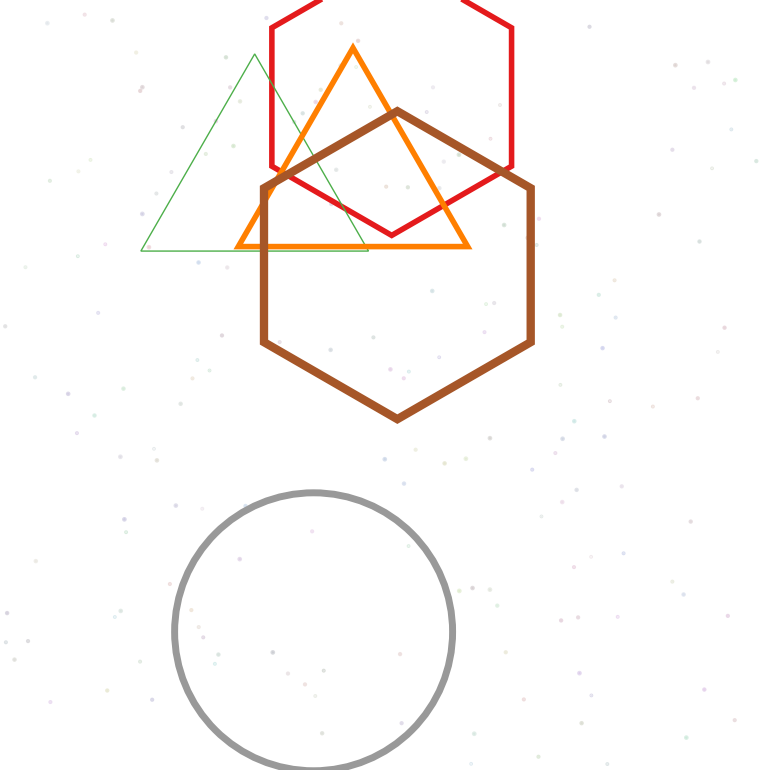[{"shape": "hexagon", "thickness": 2, "radius": 0.9, "center": [0.509, 0.874]}, {"shape": "triangle", "thickness": 0.5, "radius": 0.85, "center": [0.331, 0.759]}, {"shape": "triangle", "thickness": 2, "radius": 0.86, "center": [0.458, 0.766]}, {"shape": "hexagon", "thickness": 3, "radius": 1.0, "center": [0.516, 0.656]}, {"shape": "circle", "thickness": 2.5, "radius": 0.9, "center": [0.407, 0.179]}]